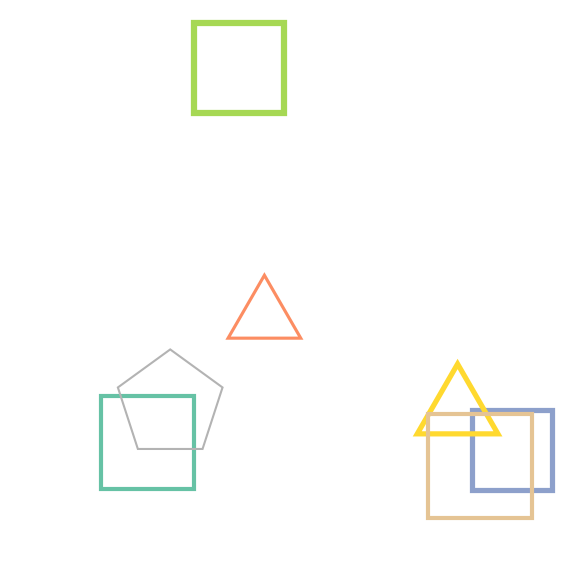[{"shape": "square", "thickness": 2, "radius": 0.4, "center": [0.255, 0.233]}, {"shape": "triangle", "thickness": 1.5, "radius": 0.36, "center": [0.458, 0.45]}, {"shape": "square", "thickness": 2.5, "radius": 0.34, "center": [0.887, 0.22]}, {"shape": "square", "thickness": 3, "radius": 0.39, "center": [0.414, 0.881]}, {"shape": "triangle", "thickness": 2.5, "radius": 0.4, "center": [0.792, 0.288]}, {"shape": "square", "thickness": 2, "radius": 0.45, "center": [0.831, 0.192]}, {"shape": "pentagon", "thickness": 1, "radius": 0.48, "center": [0.295, 0.299]}]